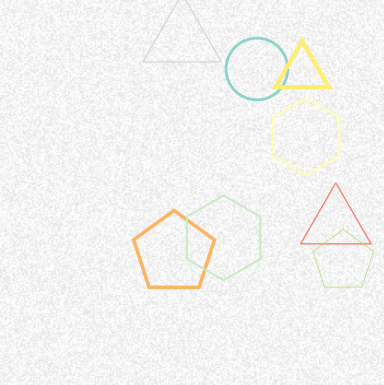[{"shape": "circle", "thickness": 2, "radius": 0.4, "center": [0.667, 0.821]}, {"shape": "hexagon", "thickness": 1.5, "radius": 0.5, "center": [0.795, 0.645]}, {"shape": "triangle", "thickness": 1, "radius": 0.53, "center": [0.872, 0.419]}, {"shape": "pentagon", "thickness": 2.5, "radius": 0.55, "center": [0.452, 0.343]}, {"shape": "pentagon", "thickness": 0.5, "radius": 0.41, "center": [0.892, 0.321]}, {"shape": "triangle", "thickness": 1, "radius": 0.59, "center": [0.473, 0.898]}, {"shape": "hexagon", "thickness": 1.5, "radius": 0.55, "center": [0.581, 0.382]}, {"shape": "triangle", "thickness": 3, "radius": 0.4, "center": [0.785, 0.814]}]